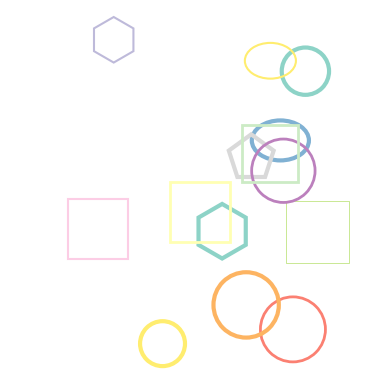[{"shape": "hexagon", "thickness": 3, "radius": 0.35, "center": [0.577, 0.399]}, {"shape": "circle", "thickness": 3, "radius": 0.31, "center": [0.793, 0.815]}, {"shape": "square", "thickness": 2, "radius": 0.39, "center": [0.519, 0.449]}, {"shape": "hexagon", "thickness": 1.5, "radius": 0.3, "center": [0.295, 0.897]}, {"shape": "circle", "thickness": 2, "radius": 0.42, "center": [0.761, 0.144]}, {"shape": "oval", "thickness": 3, "radius": 0.37, "center": [0.728, 0.635]}, {"shape": "circle", "thickness": 3, "radius": 0.42, "center": [0.639, 0.208]}, {"shape": "square", "thickness": 0.5, "radius": 0.4, "center": [0.825, 0.396]}, {"shape": "square", "thickness": 1.5, "radius": 0.38, "center": [0.255, 0.405]}, {"shape": "pentagon", "thickness": 3, "radius": 0.31, "center": [0.653, 0.59]}, {"shape": "circle", "thickness": 2, "radius": 0.41, "center": [0.736, 0.556]}, {"shape": "square", "thickness": 2, "radius": 0.37, "center": [0.702, 0.601]}, {"shape": "oval", "thickness": 1.5, "radius": 0.33, "center": [0.702, 0.842]}, {"shape": "circle", "thickness": 3, "radius": 0.29, "center": [0.422, 0.107]}]